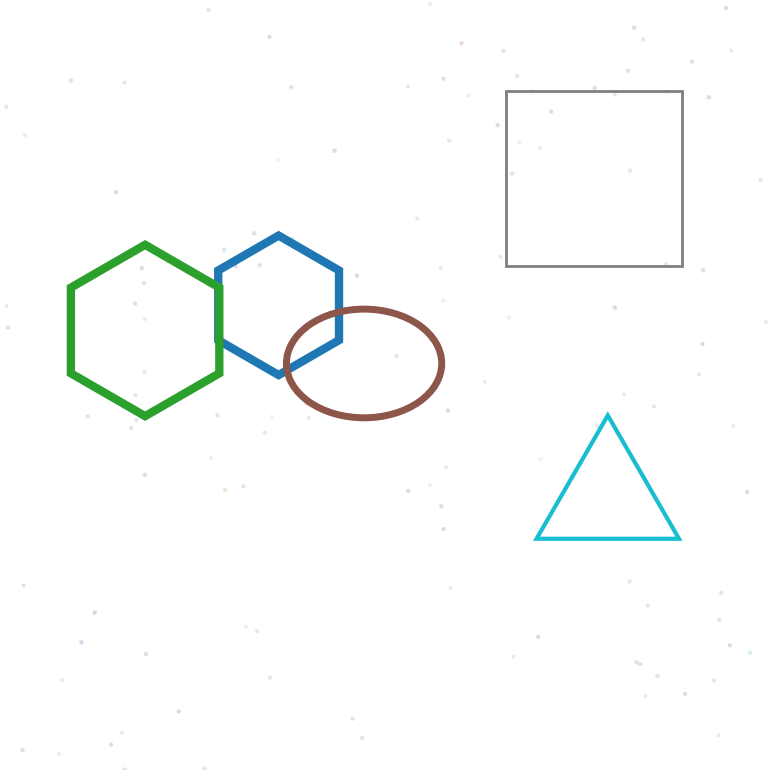[{"shape": "hexagon", "thickness": 3, "radius": 0.45, "center": [0.362, 0.603]}, {"shape": "hexagon", "thickness": 3, "radius": 0.56, "center": [0.188, 0.571]}, {"shape": "oval", "thickness": 2.5, "radius": 0.5, "center": [0.473, 0.528]}, {"shape": "square", "thickness": 1, "radius": 0.57, "center": [0.771, 0.768]}, {"shape": "triangle", "thickness": 1.5, "radius": 0.53, "center": [0.789, 0.354]}]